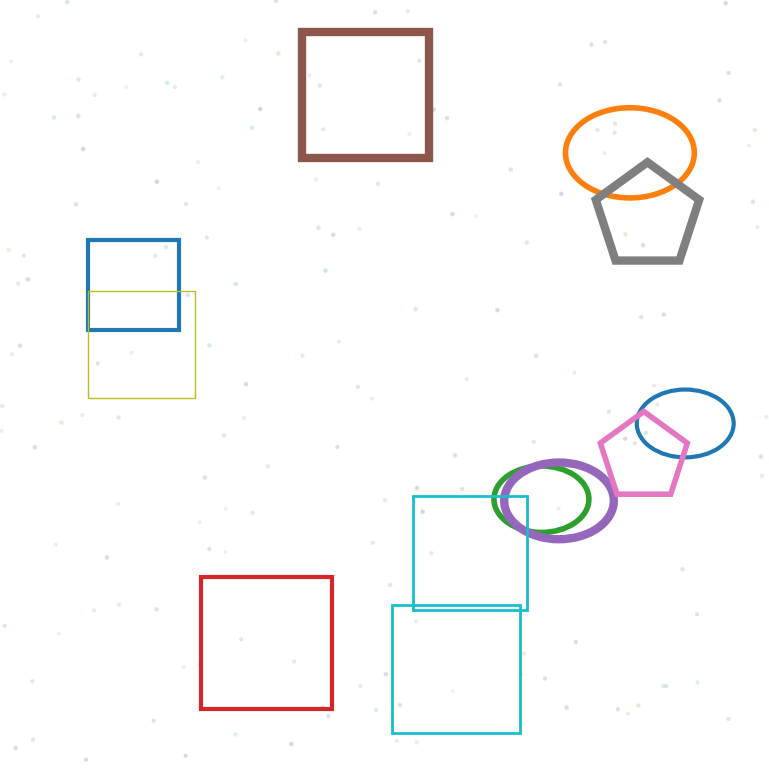[{"shape": "square", "thickness": 1.5, "radius": 0.29, "center": [0.173, 0.63]}, {"shape": "oval", "thickness": 1.5, "radius": 0.31, "center": [0.89, 0.45]}, {"shape": "oval", "thickness": 2, "radius": 0.42, "center": [0.818, 0.802]}, {"shape": "oval", "thickness": 2, "radius": 0.31, "center": [0.703, 0.352]}, {"shape": "square", "thickness": 1.5, "radius": 0.43, "center": [0.346, 0.165]}, {"shape": "oval", "thickness": 3, "radius": 0.36, "center": [0.726, 0.35]}, {"shape": "square", "thickness": 3, "radius": 0.41, "center": [0.475, 0.877]}, {"shape": "pentagon", "thickness": 2, "radius": 0.3, "center": [0.836, 0.406]}, {"shape": "pentagon", "thickness": 3, "radius": 0.35, "center": [0.841, 0.719]}, {"shape": "square", "thickness": 0.5, "radius": 0.35, "center": [0.183, 0.552]}, {"shape": "square", "thickness": 1, "radius": 0.42, "center": [0.592, 0.131]}, {"shape": "square", "thickness": 1, "radius": 0.37, "center": [0.61, 0.282]}]